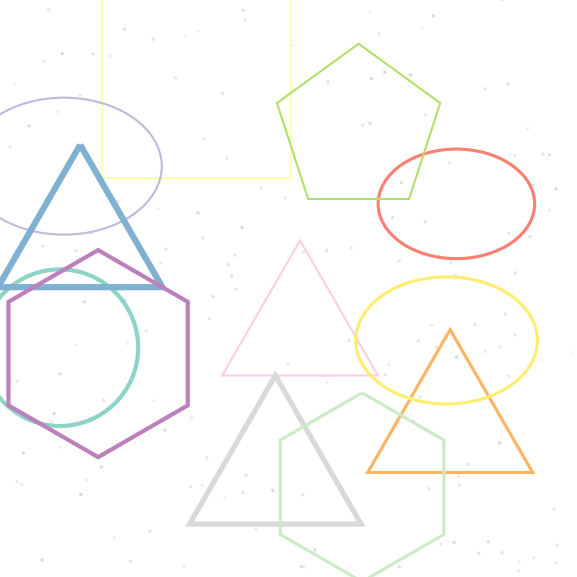[{"shape": "circle", "thickness": 2, "radius": 0.68, "center": [0.104, 0.397]}, {"shape": "square", "thickness": 1, "radius": 0.82, "center": [0.34, 0.855]}, {"shape": "oval", "thickness": 1, "radius": 0.85, "center": [0.111, 0.711]}, {"shape": "oval", "thickness": 1.5, "radius": 0.68, "center": [0.79, 0.646]}, {"shape": "triangle", "thickness": 3, "radius": 0.82, "center": [0.139, 0.584]}, {"shape": "triangle", "thickness": 1.5, "radius": 0.82, "center": [0.78, 0.263]}, {"shape": "pentagon", "thickness": 1, "radius": 0.74, "center": [0.621, 0.775]}, {"shape": "triangle", "thickness": 1, "radius": 0.78, "center": [0.52, 0.427]}, {"shape": "triangle", "thickness": 2.5, "radius": 0.86, "center": [0.477, 0.177]}, {"shape": "hexagon", "thickness": 2, "radius": 0.9, "center": [0.17, 0.387]}, {"shape": "hexagon", "thickness": 1.5, "radius": 0.82, "center": [0.627, 0.155]}, {"shape": "oval", "thickness": 1.5, "radius": 0.79, "center": [0.773, 0.41]}]